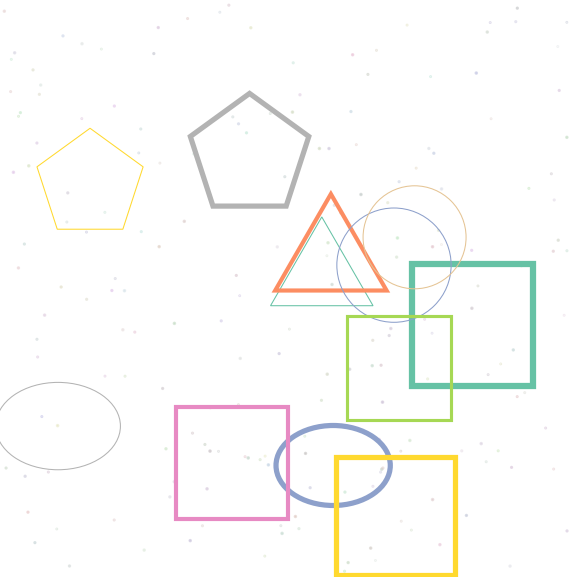[{"shape": "square", "thickness": 3, "radius": 0.52, "center": [0.819, 0.436]}, {"shape": "triangle", "thickness": 0.5, "radius": 0.51, "center": [0.557, 0.521]}, {"shape": "triangle", "thickness": 2, "radius": 0.56, "center": [0.573, 0.552]}, {"shape": "circle", "thickness": 0.5, "radius": 0.49, "center": [0.682, 0.54]}, {"shape": "oval", "thickness": 2.5, "radius": 0.49, "center": [0.577, 0.193]}, {"shape": "square", "thickness": 2, "radius": 0.48, "center": [0.401, 0.197]}, {"shape": "square", "thickness": 1.5, "radius": 0.45, "center": [0.691, 0.362]}, {"shape": "pentagon", "thickness": 0.5, "radius": 0.48, "center": [0.156, 0.68]}, {"shape": "square", "thickness": 2.5, "radius": 0.51, "center": [0.685, 0.105]}, {"shape": "circle", "thickness": 0.5, "radius": 0.45, "center": [0.718, 0.588]}, {"shape": "pentagon", "thickness": 2.5, "radius": 0.54, "center": [0.432, 0.729]}, {"shape": "oval", "thickness": 0.5, "radius": 0.54, "center": [0.1, 0.261]}]